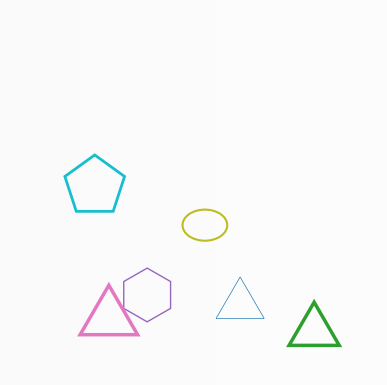[{"shape": "triangle", "thickness": 0.5, "radius": 0.36, "center": [0.62, 0.209]}, {"shape": "triangle", "thickness": 2.5, "radius": 0.37, "center": [0.811, 0.14]}, {"shape": "hexagon", "thickness": 1, "radius": 0.35, "center": [0.38, 0.234]}, {"shape": "triangle", "thickness": 2.5, "radius": 0.43, "center": [0.281, 0.173]}, {"shape": "oval", "thickness": 1.5, "radius": 0.29, "center": [0.529, 0.415]}, {"shape": "pentagon", "thickness": 2, "radius": 0.4, "center": [0.244, 0.517]}]